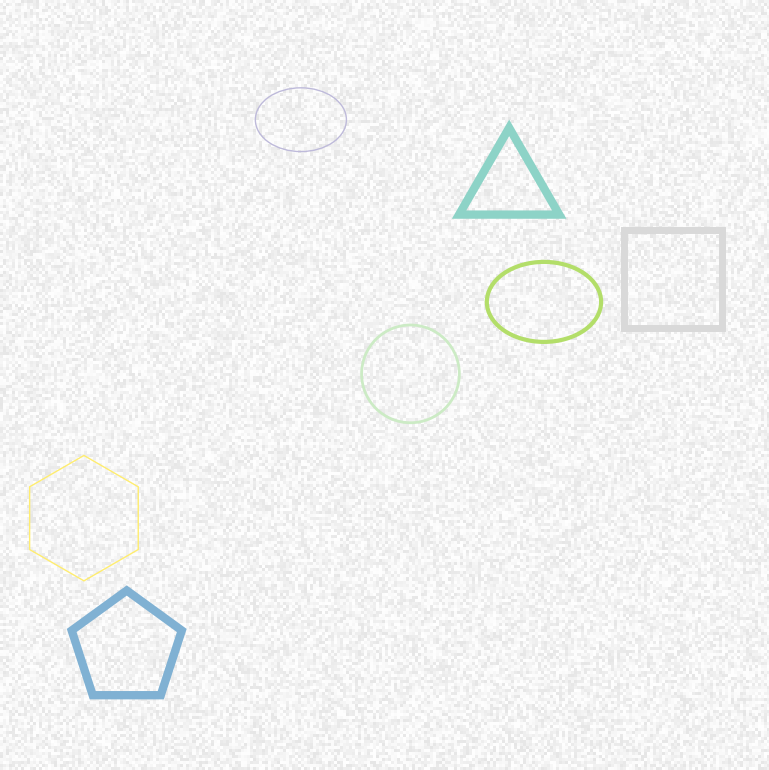[{"shape": "triangle", "thickness": 3, "radius": 0.38, "center": [0.661, 0.759]}, {"shape": "oval", "thickness": 0.5, "radius": 0.3, "center": [0.391, 0.845]}, {"shape": "pentagon", "thickness": 3, "radius": 0.38, "center": [0.165, 0.158]}, {"shape": "oval", "thickness": 1.5, "radius": 0.37, "center": [0.706, 0.608]}, {"shape": "square", "thickness": 2.5, "radius": 0.32, "center": [0.874, 0.638]}, {"shape": "circle", "thickness": 1, "radius": 0.32, "center": [0.533, 0.514]}, {"shape": "hexagon", "thickness": 0.5, "radius": 0.41, "center": [0.109, 0.327]}]